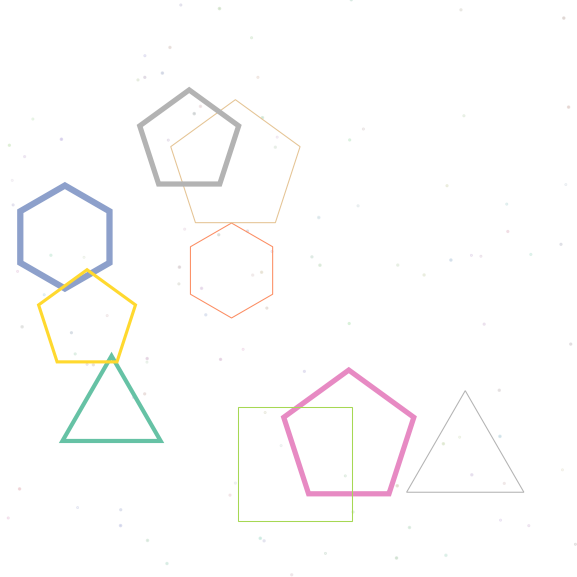[{"shape": "triangle", "thickness": 2, "radius": 0.49, "center": [0.193, 0.285]}, {"shape": "hexagon", "thickness": 0.5, "radius": 0.41, "center": [0.401, 0.531]}, {"shape": "hexagon", "thickness": 3, "radius": 0.45, "center": [0.112, 0.589]}, {"shape": "pentagon", "thickness": 2.5, "radius": 0.59, "center": [0.604, 0.24]}, {"shape": "square", "thickness": 0.5, "radius": 0.49, "center": [0.511, 0.196]}, {"shape": "pentagon", "thickness": 1.5, "radius": 0.44, "center": [0.151, 0.444]}, {"shape": "pentagon", "thickness": 0.5, "radius": 0.59, "center": [0.408, 0.709]}, {"shape": "pentagon", "thickness": 2.5, "radius": 0.45, "center": [0.328, 0.753]}, {"shape": "triangle", "thickness": 0.5, "radius": 0.59, "center": [0.806, 0.205]}]